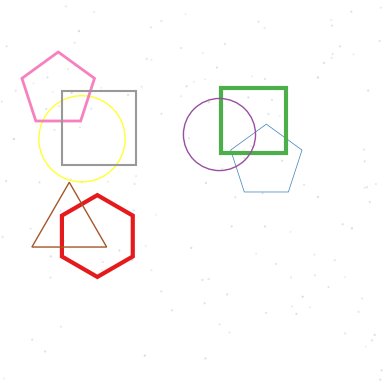[{"shape": "hexagon", "thickness": 3, "radius": 0.53, "center": [0.253, 0.387]}, {"shape": "pentagon", "thickness": 0.5, "radius": 0.49, "center": [0.692, 0.58]}, {"shape": "square", "thickness": 3, "radius": 0.42, "center": [0.657, 0.688]}, {"shape": "circle", "thickness": 1, "radius": 0.47, "center": [0.57, 0.651]}, {"shape": "circle", "thickness": 1, "radius": 0.56, "center": [0.213, 0.639]}, {"shape": "triangle", "thickness": 1, "radius": 0.56, "center": [0.18, 0.414]}, {"shape": "pentagon", "thickness": 2, "radius": 0.5, "center": [0.151, 0.766]}, {"shape": "square", "thickness": 1.5, "radius": 0.48, "center": [0.256, 0.667]}]